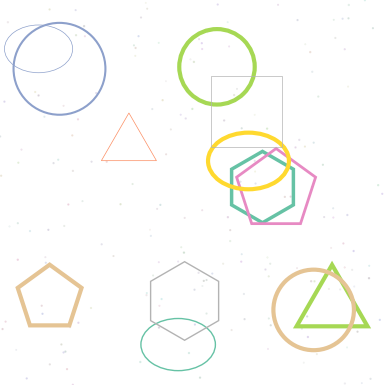[{"shape": "hexagon", "thickness": 2.5, "radius": 0.46, "center": [0.682, 0.514]}, {"shape": "oval", "thickness": 1, "radius": 0.48, "center": [0.463, 0.105]}, {"shape": "triangle", "thickness": 0.5, "radius": 0.41, "center": [0.335, 0.624]}, {"shape": "oval", "thickness": 0.5, "radius": 0.44, "center": [0.1, 0.873]}, {"shape": "circle", "thickness": 1.5, "radius": 0.6, "center": [0.154, 0.821]}, {"shape": "pentagon", "thickness": 2, "radius": 0.54, "center": [0.717, 0.506]}, {"shape": "triangle", "thickness": 3, "radius": 0.53, "center": [0.862, 0.206]}, {"shape": "circle", "thickness": 3, "radius": 0.49, "center": [0.564, 0.826]}, {"shape": "oval", "thickness": 3, "radius": 0.53, "center": [0.645, 0.582]}, {"shape": "circle", "thickness": 3, "radius": 0.52, "center": [0.815, 0.195]}, {"shape": "pentagon", "thickness": 3, "radius": 0.44, "center": [0.129, 0.225]}, {"shape": "square", "thickness": 0.5, "radius": 0.46, "center": [0.641, 0.711]}, {"shape": "hexagon", "thickness": 1, "radius": 0.51, "center": [0.48, 0.218]}]